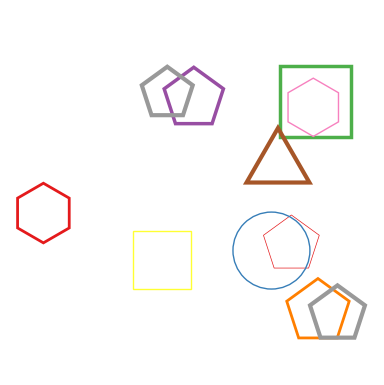[{"shape": "hexagon", "thickness": 2, "radius": 0.39, "center": [0.113, 0.447]}, {"shape": "pentagon", "thickness": 0.5, "radius": 0.38, "center": [0.757, 0.365]}, {"shape": "circle", "thickness": 1, "radius": 0.5, "center": [0.705, 0.349]}, {"shape": "square", "thickness": 2.5, "radius": 0.46, "center": [0.819, 0.737]}, {"shape": "pentagon", "thickness": 2.5, "radius": 0.4, "center": [0.503, 0.744]}, {"shape": "pentagon", "thickness": 2, "radius": 0.43, "center": [0.826, 0.191]}, {"shape": "square", "thickness": 1, "radius": 0.37, "center": [0.421, 0.326]}, {"shape": "triangle", "thickness": 3, "radius": 0.47, "center": [0.722, 0.573]}, {"shape": "hexagon", "thickness": 1, "radius": 0.38, "center": [0.814, 0.721]}, {"shape": "pentagon", "thickness": 3, "radius": 0.38, "center": [0.877, 0.184]}, {"shape": "pentagon", "thickness": 3, "radius": 0.35, "center": [0.434, 0.757]}]